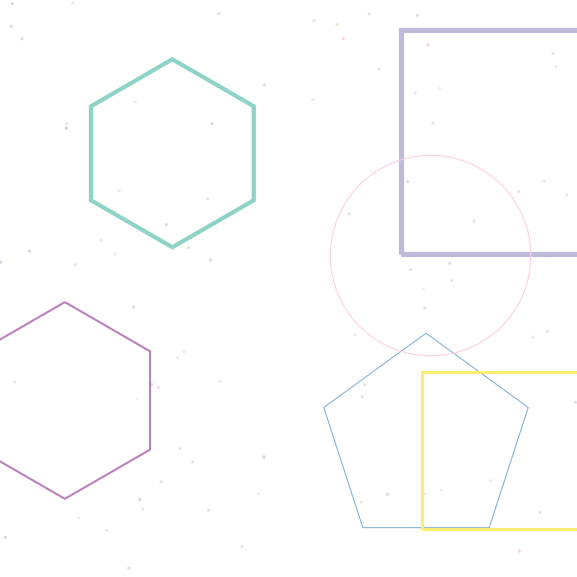[{"shape": "hexagon", "thickness": 2, "radius": 0.81, "center": [0.298, 0.734]}, {"shape": "square", "thickness": 2.5, "radius": 0.97, "center": [0.889, 0.753]}, {"shape": "pentagon", "thickness": 0.5, "radius": 0.93, "center": [0.738, 0.236]}, {"shape": "circle", "thickness": 0.5, "radius": 0.87, "center": [0.746, 0.557]}, {"shape": "hexagon", "thickness": 1, "radius": 0.85, "center": [0.112, 0.306]}, {"shape": "square", "thickness": 1.5, "radius": 0.68, "center": [0.867, 0.219]}]